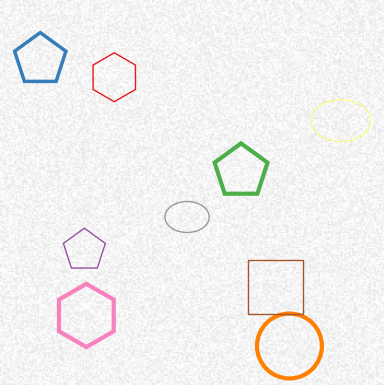[{"shape": "hexagon", "thickness": 1, "radius": 0.32, "center": [0.297, 0.799]}, {"shape": "pentagon", "thickness": 2.5, "radius": 0.35, "center": [0.105, 0.845]}, {"shape": "pentagon", "thickness": 3, "radius": 0.36, "center": [0.626, 0.555]}, {"shape": "pentagon", "thickness": 1, "radius": 0.29, "center": [0.219, 0.35]}, {"shape": "circle", "thickness": 3, "radius": 0.42, "center": [0.752, 0.101]}, {"shape": "oval", "thickness": 0.5, "radius": 0.39, "center": [0.885, 0.687]}, {"shape": "square", "thickness": 1, "radius": 0.35, "center": [0.716, 0.254]}, {"shape": "hexagon", "thickness": 3, "radius": 0.41, "center": [0.224, 0.181]}, {"shape": "oval", "thickness": 1, "radius": 0.29, "center": [0.486, 0.436]}]